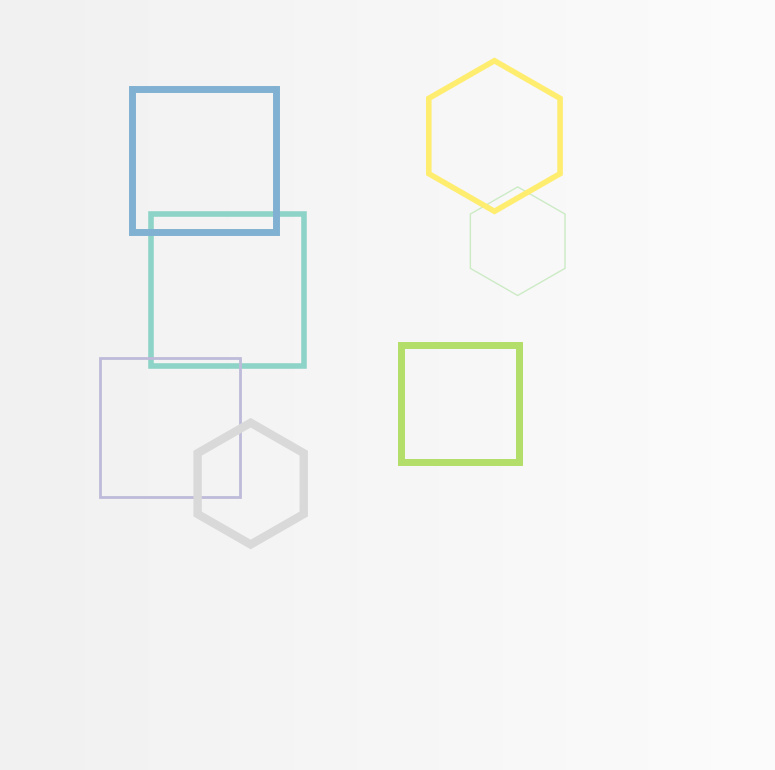[{"shape": "square", "thickness": 2, "radius": 0.49, "center": [0.293, 0.624]}, {"shape": "square", "thickness": 1, "radius": 0.45, "center": [0.22, 0.445]}, {"shape": "square", "thickness": 2.5, "radius": 0.47, "center": [0.263, 0.792]}, {"shape": "square", "thickness": 2.5, "radius": 0.38, "center": [0.594, 0.476]}, {"shape": "hexagon", "thickness": 3, "radius": 0.4, "center": [0.323, 0.372]}, {"shape": "hexagon", "thickness": 0.5, "radius": 0.35, "center": [0.668, 0.687]}, {"shape": "hexagon", "thickness": 2, "radius": 0.49, "center": [0.638, 0.823]}]